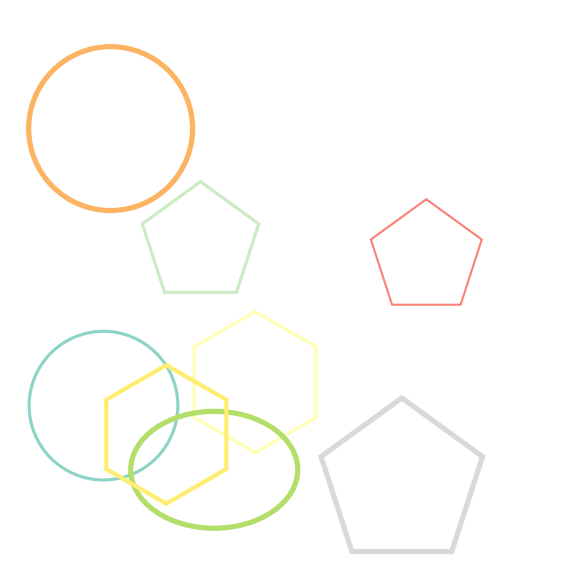[{"shape": "circle", "thickness": 1.5, "radius": 0.64, "center": [0.179, 0.297]}, {"shape": "hexagon", "thickness": 1.5, "radius": 0.61, "center": [0.442, 0.337]}, {"shape": "pentagon", "thickness": 1, "radius": 0.5, "center": [0.738, 0.553]}, {"shape": "circle", "thickness": 2.5, "radius": 0.71, "center": [0.192, 0.776]}, {"shape": "oval", "thickness": 2.5, "radius": 0.72, "center": [0.371, 0.186]}, {"shape": "pentagon", "thickness": 2.5, "radius": 0.74, "center": [0.696, 0.163]}, {"shape": "pentagon", "thickness": 1.5, "radius": 0.53, "center": [0.347, 0.579]}, {"shape": "hexagon", "thickness": 2, "radius": 0.6, "center": [0.288, 0.247]}]